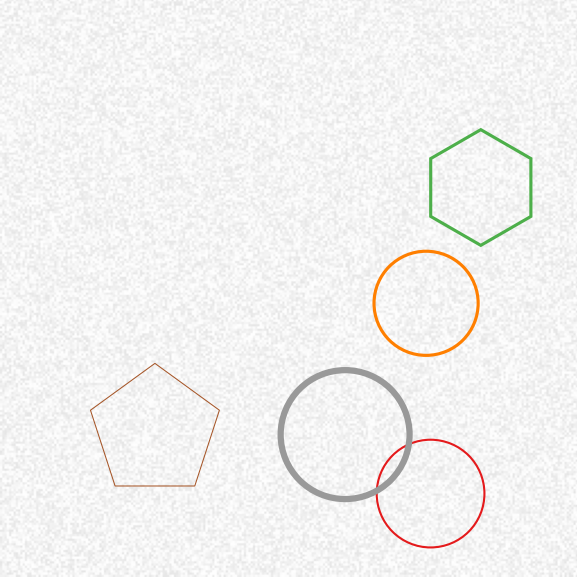[{"shape": "circle", "thickness": 1, "radius": 0.47, "center": [0.746, 0.144]}, {"shape": "hexagon", "thickness": 1.5, "radius": 0.5, "center": [0.833, 0.674]}, {"shape": "circle", "thickness": 1.5, "radius": 0.45, "center": [0.738, 0.474]}, {"shape": "pentagon", "thickness": 0.5, "radius": 0.59, "center": [0.268, 0.253]}, {"shape": "circle", "thickness": 3, "radius": 0.56, "center": [0.598, 0.247]}]